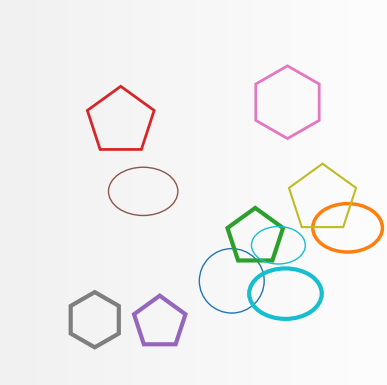[{"shape": "circle", "thickness": 1, "radius": 0.42, "center": [0.598, 0.271]}, {"shape": "oval", "thickness": 2.5, "radius": 0.45, "center": [0.897, 0.408]}, {"shape": "pentagon", "thickness": 3, "radius": 0.38, "center": [0.659, 0.384]}, {"shape": "pentagon", "thickness": 2, "radius": 0.45, "center": [0.312, 0.685]}, {"shape": "pentagon", "thickness": 3, "radius": 0.35, "center": [0.412, 0.162]}, {"shape": "oval", "thickness": 1, "radius": 0.45, "center": [0.369, 0.503]}, {"shape": "hexagon", "thickness": 2, "radius": 0.47, "center": [0.742, 0.735]}, {"shape": "hexagon", "thickness": 3, "radius": 0.36, "center": [0.245, 0.17]}, {"shape": "pentagon", "thickness": 1.5, "radius": 0.46, "center": [0.832, 0.484]}, {"shape": "oval", "thickness": 1, "radius": 0.35, "center": [0.718, 0.363]}, {"shape": "oval", "thickness": 3, "radius": 0.47, "center": [0.737, 0.237]}]